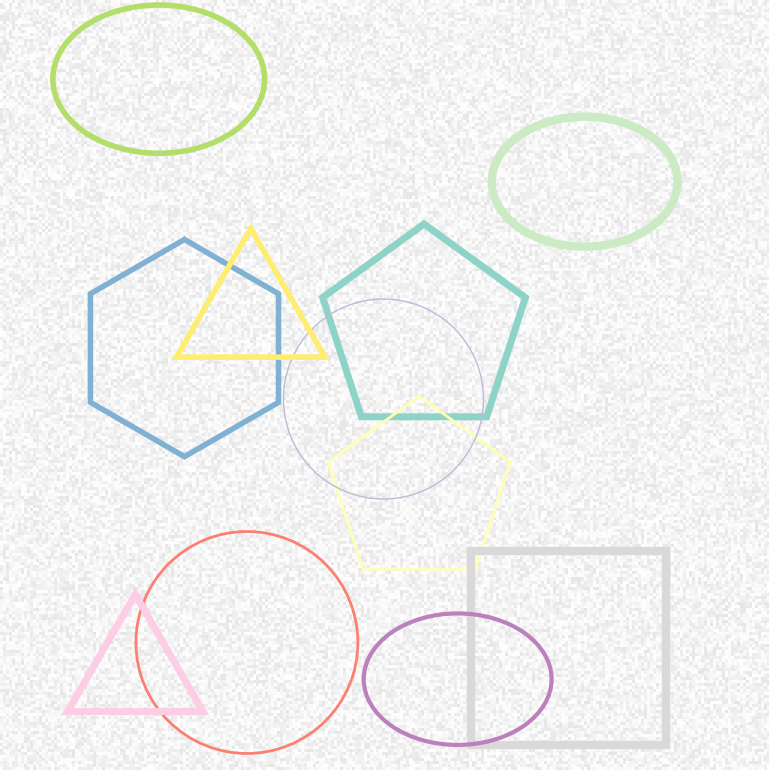[{"shape": "pentagon", "thickness": 2.5, "radius": 0.69, "center": [0.551, 0.571]}, {"shape": "pentagon", "thickness": 1, "radius": 0.62, "center": [0.544, 0.361]}, {"shape": "circle", "thickness": 0.5, "radius": 0.65, "center": [0.498, 0.482]}, {"shape": "circle", "thickness": 1, "radius": 0.72, "center": [0.321, 0.166]}, {"shape": "hexagon", "thickness": 2, "radius": 0.71, "center": [0.24, 0.548]}, {"shape": "oval", "thickness": 2, "radius": 0.69, "center": [0.206, 0.897]}, {"shape": "triangle", "thickness": 2.5, "radius": 0.51, "center": [0.176, 0.127]}, {"shape": "square", "thickness": 3, "radius": 0.63, "center": [0.739, 0.158]}, {"shape": "oval", "thickness": 1.5, "radius": 0.61, "center": [0.594, 0.118]}, {"shape": "oval", "thickness": 3, "radius": 0.6, "center": [0.759, 0.764]}, {"shape": "triangle", "thickness": 2, "radius": 0.56, "center": [0.326, 0.592]}]